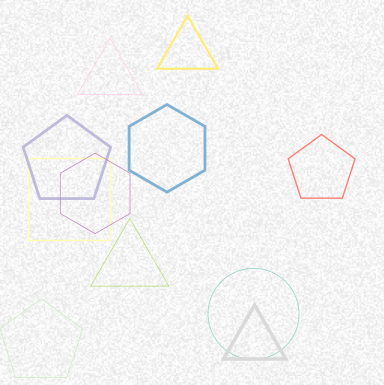[{"shape": "circle", "thickness": 0.5, "radius": 0.59, "center": [0.658, 0.185]}, {"shape": "square", "thickness": 1, "radius": 0.53, "center": [0.18, 0.484]}, {"shape": "pentagon", "thickness": 2, "radius": 0.6, "center": [0.174, 0.581]}, {"shape": "pentagon", "thickness": 1, "radius": 0.46, "center": [0.835, 0.559]}, {"shape": "hexagon", "thickness": 2, "radius": 0.57, "center": [0.434, 0.615]}, {"shape": "triangle", "thickness": 0.5, "radius": 0.59, "center": [0.337, 0.315]}, {"shape": "triangle", "thickness": 0.5, "radius": 0.49, "center": [0.286, 0.804]}, {"shape": "triangle", "thickness": 2.5, "radius": 0.47, "center": [0.661, 0.114]}, {"shape": "hexagon", "thickness": 0.5, "radius": 0.52, "center": [0.247, 0.498]}, {"shape": "pentagon", "thickness": 0.5, "radius": 0.57, "center": [0.107, 0.111]}, {"shape": "triangle", "thickness": 1.5, "radius": 0.46, "center": [0.487, 0.867]}]